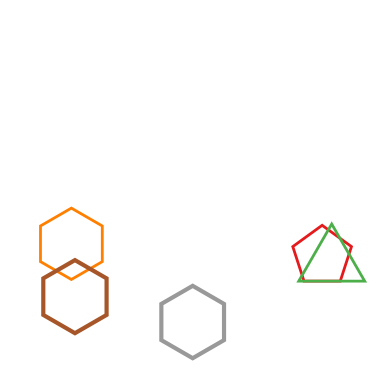[{"shape": "pentagon", "thickness": 2, "radius": 0.4, "center": [0.837, 0.335]}, {"shape": "triangle", "thickness": 2, "radius": 0.49, "center": [0.862, 0.319]}, {"shape": "hexagon", "thickness": 2, "radius": 0.46, "center": [0.185, 0.367]}, {"shape": "hexagon", "thickness": 3, "radius": 0.47, "center": [0.195, 0.229]}, {"shape": "hexagon", "thickness": 3, "radius": 0.47, "center": [0.5, 0.164]}]